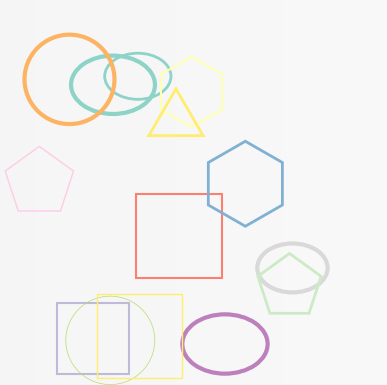[{"shape": "oval", "thickness": 2, "radius": 0.43, "center": [0.356, 0.802]}, {"shape": "oval", "thickness": 3, "radius": 0.54, "center": [0.292, 0.78]}, {"shape": "hexagon", "thickness": 1.5, "radius": 0.46, "center": [0.494, 0.761]}, {"shape": "square", "thickness": 1.5, "radius": 0.46, "center": [0.24, 0.12]}, {"shape": "square", "thickness": 1.5, "radius": 0.55, "center": [0.462, 0.387]}, {"shape": "hexagon", "thickness": 2, "radius": 0.55, "center": [0.633, 0.523]}, {"shape": "circle", "thickness": 3, "radius": 0.58, "center": [0.179, 0.794]}, {"shape": "circle", "thickness": 0.5, "radius": 0.57, "center": [0.285, 0.116]}, {"shape": "pentagon", "thickness": 1, "radius": 0.46, "center": [0.102, 0.527]}, {"shape": "oval", "thickness": 3, "radius": 0.45, "center": [0.755, 0.304]}, {"shape": "oval", "thickness": 3, "radius": 0.55, "center": [0.581, 0.106]}, {"shape": "pentagon", "thickness": 2, "radius": 0.43, "center": [0.747, 0.256]}, {"shape": "triangle", "thickness": 2, "radius": 0.4, "center": [0.454, 0.688]}, {"shape": "square", "thickness": 1, "radius": 0.55, "center": [0.36, 0.128]}]